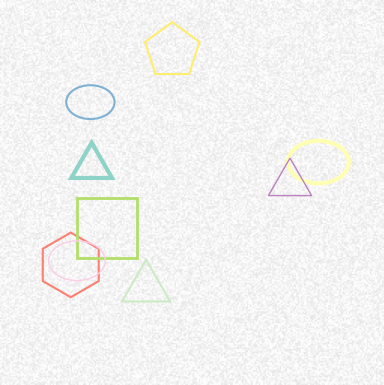[{"shape": "triangle", "thickness": 3, "radius": 0.31, "center": [0.238, 0.568]}, {"shape": "oval", "thickness": 3, "radius": 0.4, "center": [0.827, 0.579]}, {"shape": "hexagon", "thickness": 1.5, "radius": 0.42, "center": [0.184, 0.312]}, {"shape": "oval", "thickness": 1.5, "radius": 0.31, "center": [0.235, 0.735]}, {"shape": "square", "thickness": 2, "radius": 0.39, "center": [0.279, 0.409]}, {"shape": "oval", "thickness": 1, "radius": 0.37, "center": [0.2, 0.323]}, {"shape": "triangle", "thickness": 1, "radius": 0.32, "center": [0.753, 0.524]}, {"shape": "triangle", "thickness": 1.5, "radius": 0.36, "center": [0.379, 0.253]}, {"shape": "pentagon", "thickness": 1.5, "radius": 0.37, "center": [0.448, 0.868]}]